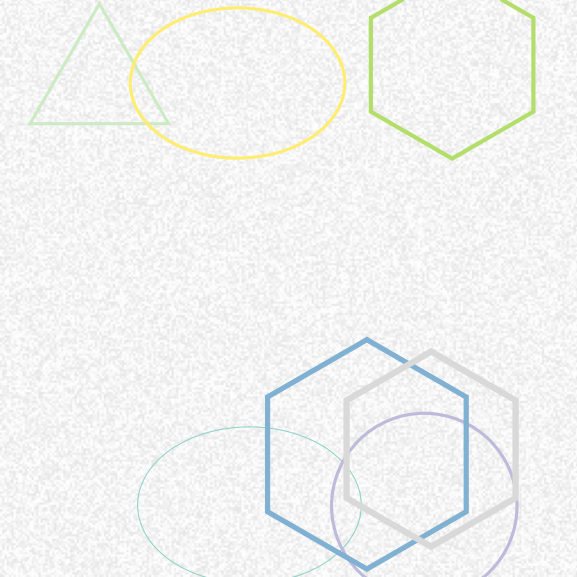[{"shape": "oval", "thickness": 0.5, "radius": 0.97, "center": [0.432, 0.124]}, {"shape": "circle", "thickness": 1.5, "radius": 0.8, "center": [0.735, 0.123]}, {"shape": "hexagon", "thickness": 2.5, "radius": 0.99, "center": [0.635, 0.212]}, {"shape": "hexagon", "thickness": 2, "radius": 0.81, "center": [0.783, 0.887]}, {"shape": "hexagon", "thickness": 3, "radius": 0.85, "center": [0.746, 0.221]}, {"shape": "triangle", "thickness": 1.5, "radius": 0.69, "center": [0.172, 0.854]}, {"shape": "oval", "thickness": 1.5, "radius": 0.93, "center": [0.411, 0.855]}]